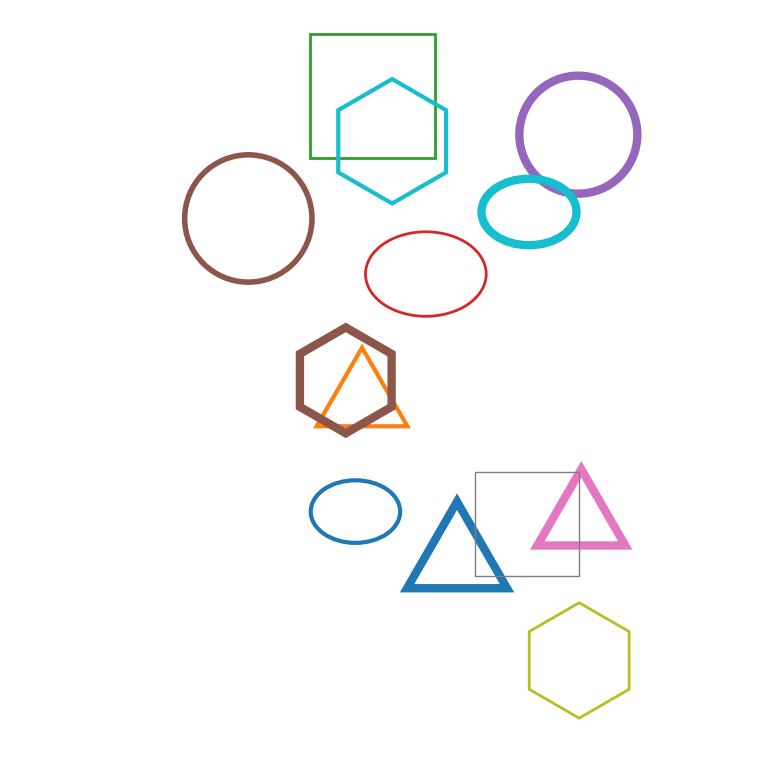[{"shape": "oval", "thickness": 1.5, "radius": 0.29, "center": [0.462, 0.336]}, {"shape": "triangle", "thickness": 3, "radius": 0.37, "center": [0.594, 0.274]}, {"shape": "triangle", "thickness": 1.5, "radius": 0.34, "center": [0.47, 0.48]}, {"shape": "square", "thickness": 1, "radius": 0.41, "center": [0.484, 0.875]}, {"shape": "oval", "thickness": 1, "radius": 0.39, "center": [0.553, 0.644]}, {"shape": "circle", "thickness": 3, "radius": 0.38, "center": [0.751, 0.825]}, {"shape": "hexagon", "thickness": 3, "radius": 0.34, "center": [0.449, 0.506]}, {"shape": "circle", "thickness": 2, "radius": 0.41, "center": [0.322, 0.716]}, {"shape": "triangle", "thickness": 3, "radius": 0.33, "center": [0.755, 0.325]}, {"shape": "square", "thickness": 0.5, "radius": 0.34, "center": [0.685, 0.32]}, {"shape": "hexagon", "thickness": 1, "radius": 0.37, "center": [0.752, 0.142]}, {"shape": "oval", "thickness": 3, "radius": 0.31, "center": [0.687, 0.725]}, {"shape": "hexagon", "thickness": 1.5, "radius": 0.4, "center": [0.509, 0.817]}]